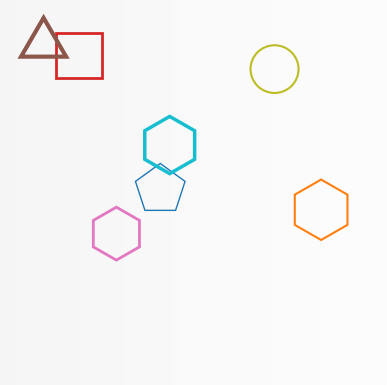[{"shape": "pentagon", "thickness": 1, "radius": 0.34, "center": [0.414, 0.508]}, {"shape": "hexagon", "thickness": 1.5, "radius": 0.39, "center": [0.829, 0.455]}, {"shape": "square", "thickness": 2, "radius": 0.29, "center": [0.204, 0.856]}, {"shape": "triangle", "thickness": 3, "radius": 0.34, "center": [0.112, 0.886]}, {"shape": "hexagon", "thickness": 2, "radius": 0.34, "center": [0.3, 0.393]}, {"shape": "circle", "thickness": 1.5, "radius": 0.31, "center": [0.708, 0.82]}, {"shape": "hexagon", "thickness": 2.5, "radius": 0.37, "center": [0.438, 0.623]}]